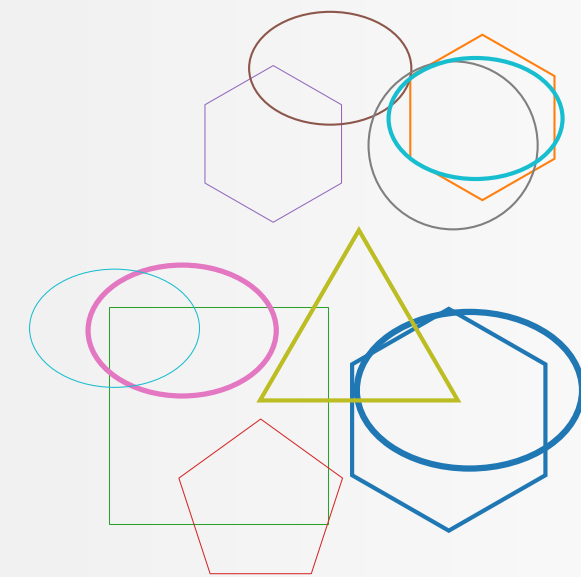[{"shape": "oval", "thickness": 3, "radius": 0.97, "center": [0.808, 0.323]}, {"shape": "hexagon", "thickness": 2, "radius": 0.96, "center": [0.772, 0.272]}, {"shape": "hexagon", "thickness": 1, "radius": 0.72, "center": [0.83, 0.796]}, {"shape": "square", "thickness": 0.5, "radius": 0.94, "center": [0.376, 0.28]}, {"shape": "pentagon", "thickness": 0.5, "radius": 0.74, "center": [0.449, 0.125]}, {"shape": "hexagon", "thickness": 0.5, "radius": 0.68, "center": [0.47, 0.75]}, {"shape": "oval", "thickness": 1, "radius": 0.7, "center": [0.568, 0.881]}, {"shape": "oval", "thickness": 2.5, "radius": 0.81, "center": [0.313, 0.427]}, {"shape": "circle", "thickness": 1, "radius": 0.73, "center": [0.78, 0.747]}, {"shape": "triangle", "thickness": 2, "radius": 0.98, "center": [0.617, 0.404]}, {"shape": "oval", "thickness": 2, "radius": 0.75, "center": [0.818, 0.794]}, {"shape": "oval", "thickness": 0.5, "radius": 0.73, "center": [0.197, 0.431]}]